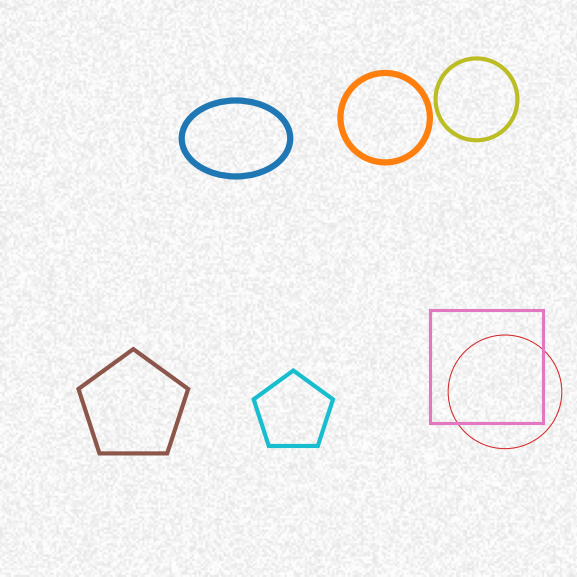[{"shape": "oval", "thickness": 3, "radius": 0.47, "center": [0.409, 0.759]}, {"shape": "circle", "thickness": 3, "radius": 0.39, "center": [0.667, 0.795]}, {"shape": "circle", "thickness": 0.5, "radius": 0.49, "center": [0.874, 0.321]}, {"shape": "pentagon", "thickness": 2, "radius": 0.5, "center": [0.231, 0.295]}, {"shape": "square", "thickness": 1.5, "radius": 0.49, "center": [0.843, 0.365]}, {"shape": "circle", "thickness": 2, "radius": 0.35, "center": [0.825, 0.827]}, {"shape": "pentagon", "thickness": 2, "radius": 0.36, "center": [0.508, 0.285]}]